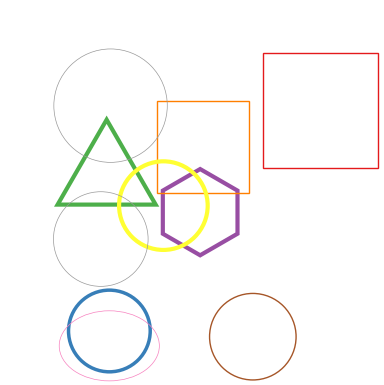[{"shape": "square", "thickness": 1, "radius": 0.75, "center": [0.833, 0.714]}, {"shape": "circle", "thickness": 2.5, "radius": 0.53, "center": [0.284, 0.14]}, {"shape": "triangle", "thickness": 3, "radius": 0.74, "center": [0.277, 0.542]}, {"shape": "hexagon", "thickness": 3, "radius": 0.56, "center": [0.52, 0.449]}, {"shape": "square", "thickness": 1, "radius": 0.6, "center": [0.526, 0.618]}, {"shape": "circle", "thickness": 3, "radius": 0.58, "center": [0.424, 0.466]}, {"shape": "circle", "thickness": 1, "radius": 0.56, "center": [0.657, 0.125]}, {"shape": "oval", "thickness": 0.5, "radius": 0.65, "center": [0.284, 0.102]}, {"shape": "circle", "thickness": 0.5, "radius": 0.74, "center": [0.287, 0.726]}, {"shape": "circle", "thickness": 0.5, "radius": 0.61, "center": [0.262, 0.379]}]